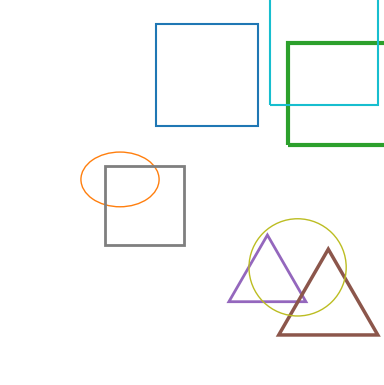[{"shape": "square", "thickness": 1.5, "radius": 0.66, "center": [0.537, 0.805]}, {"shape": "oval", "thickness": 1, "radius": 0.51, "center": [0.312, 0.534]}, {"shape": "square", "thickness": 3, "radius": 0.66, "center": [0.881, 0.756]}, {"shape": "triangle", "thickness": 2, "radius": 0.58, "center": [0.695, 0.274]}, {"shape": "triangle", "thickness": 2.5, "radius": 0.74, "center": [0.853, 0.204]}, {"shape": "square", "thickness": 2, "radius": 0.51, "center": [0.375, 0.465]}, {"shape": "circle", "thickness": 1, "radius": 0.63, "center": [0.773, 0.306]}, {"shape": "square", "thickness": 1.5, "radius": 0.7, "center": [0.841, 0.869]}]